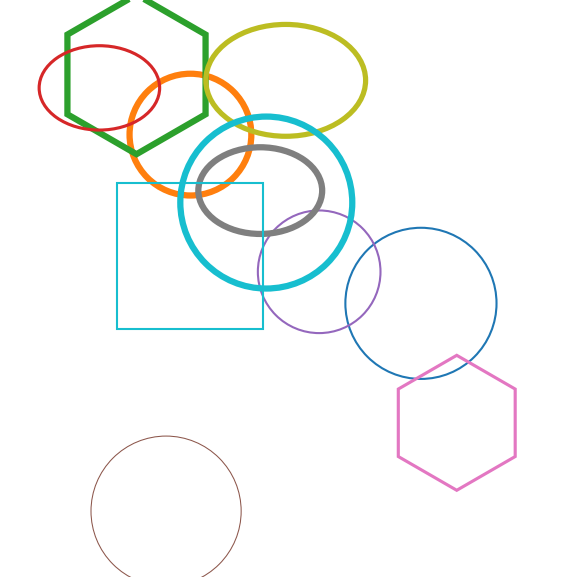[{"shape": "circle", "thickness": 1, "radius": 0.65, "center": [0.729, 0.474]}, {"shape": "circle", "thickness": 3, "radius": 0.53, "center": [0.33, 0.766]}, {"shape": "hexagon", "thickness": 3, "radius": 0.69, "center": [0.236, 0.87]}, {"shape": "oval", "thickness": 1.5, "radius": 0.52, "center": [0.172, 0.847]}, {"shape": "circle", "thickness": 1, "radius": 0.53, "center": [0.553, 0.529]}, {"shape": "circle", "thickness": 0.5, "radius": 0.65, "center": [0.288, 0.114]}, {"shape": "hexagon", "thickness": 1.5, "radius": 0.58, "center": [0.791, 0.267]}, {"shape": "oval", "thickness": 3, "radius": 0.54, "center": [0.451, 0.669]}, {"shape": "oval", "thickness": 2.5, "radius": 0.69, "center": [0.495, 0.86]}, {"shape": "square", "thickness": 1, "radius": 0.63, "center": [0.329, 0.556]}, {"shape": "circle", "thickness": 3, "radius": 0.74, "center": [0.461, 0.648]}]